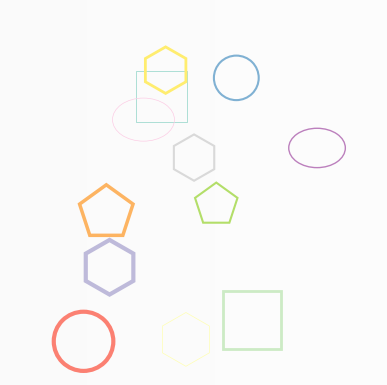[{"shape": "square", "thickness": 0.5, "radius": 0.33, "center": [0.416, 0.749]}, {"shape": "hexagon", "thickness": 0.5, "radius": 0.35, "center": [0.48, 0.118]}, {"shape": "hexagon", "thickness": 3, "radius": 0.35, "center": [0.283, 0.306]}, {"shape": "circle", "thickness": 3, "radius": 0.38, "center": [0.216, 0.113]}, {"shape": "circle", "thickness": 1.5, "radius": 0.29, "center": [0.61, 0.798]}, {"shape": "pentagon", "thickness": 2.5, "radius": 0.36, "center": [0.274, 0.447]}, {"shape": "pentagon", "thickness": 1.5, "radius": 0.29, "center": [0.558, 0.468]}, {"shape": "oval", "thickness": 0.5, "radius": 0.4, "center": [0.37, 0.689]}, {"shape": "hexagon", "thickness": 1.5, "radius": 0.3, "center": [0.501, 0.591]}, {"shape": "oval", "thickness": 1, "radius": 0.37, "center": [0.818, 0.616]}, {"shape": "square", "thickness": 2, "radius": 0.37, "center": [0.651, 0.17]}, {"shape": "hexagon", "thickness": 2, "radius": 0.3, "center": [0.427, 0.818]}]